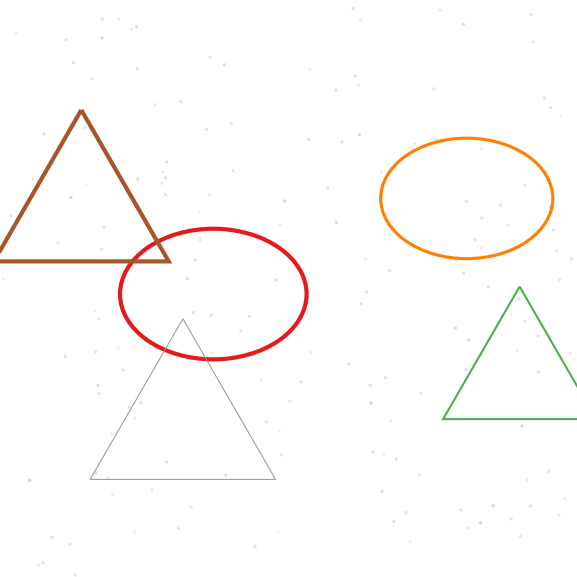[{"shape": "oval", "thickness": 2, "radius": 0.81, "center": [0.369, 0.49]}, {"shape": "triangle", "thickness": 1, "radius": 0.77, "center": [0.9, 0.35]}, {"shape": "oval", "thickness": 1.5, "radius": 0.74, "center": [0.808, 0.656]}, {"shape": "triangle", "thickness": 2, "radius": 0.87, "center": [0.141, 0.634]}, {"shape": "triangle", "thickness": 0.5, "radius": 0.93, "center": [0.317, 0.262]}]